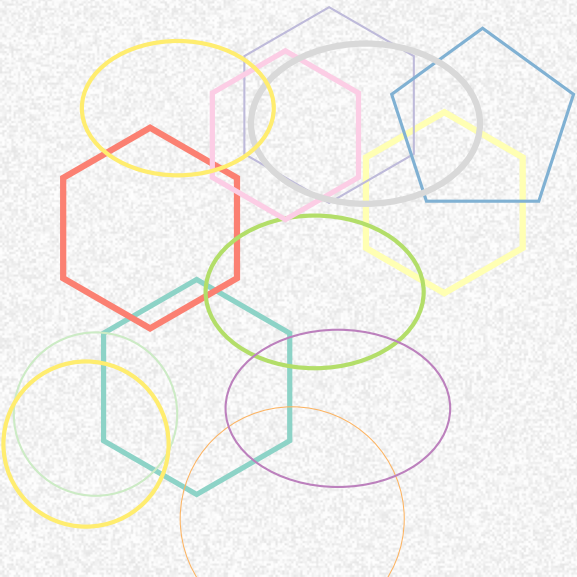[{"shape": "hexagon", "thickness": 2.5, "radius": 0.93, "center": [0.341, 0.329]}, {"shape": "hexagon", "thickness": 3, "radius": 0.78, "center": [0.769, 0.648]}, {"shape": "hexagon", "thickness": 1, "radius": 0.85, "center": [0.57, 0.817]}, {"shape": "hexagon", "thickness": 3, "radius": 0.87, "center": [0.26, 0.604]}, {"shape": "pentagon", "thickness": 1.5, "radius": 0.83, "center": [0.836, 0.785]}, {"shape": "circle", "thickness": 0.5, "radius": 0.97, "center": [0.506, 0.101]}, {"shape": "oval", "thickness": 2, "radius": 0.94, "center": [0.545, 0.494]}, {"shape": "hexagon", "thickness": 2.5, "radius": 0.73, "center": [0.494, 0.765]}, {"shape": "oval", "thickness": 3, "radius": 0.99, "center": [0.633, 0.785]}, {"shape": "oval", "thickness": 1, "radius": 0.97, "center": [0.585, 0.292]}, {"shape": "circle", "thickness": 1, "radius": 0.71, "center": [0.165, 0.282]}, {"shape": "oval", "thickness": 2, "radius": 0.83, "center": [0.308, 0.812]}, {"shape": "circle", "thickness": 2, "radius": 0.72, "center": [0.149, 0.23]}]